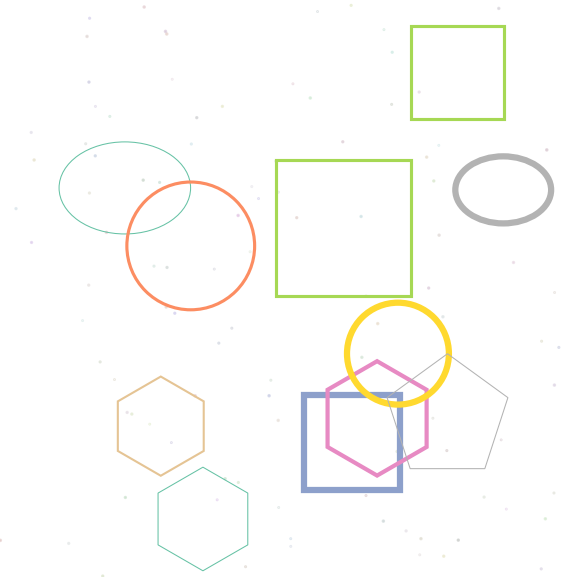[{"shape": "hexagon", "thickness": 0.5, "radius": 0.45, "center": [0.351, 0.1]}, {"shape": "oval", "thickness": 0.5, "radius": 0.57, "center": [0.216, 0.674]}, {"shape": "circle", "thickness": 1.5, "radius": 0.55, "center": [0.33, 0.573]}, {"shape": "square", "thickness": 3, "radius": 0.41, "center": [0.609, 0.233]}, {"shape": "hexagon", "thickness": 2, "radius": 0.5, "center": [0.653, 0.275]}, {"shape": "square", "thickness": 1.5, "radius": 0.4, "center": [0.792, 0.873]}, {"shape": "square", "thickness": 1.5, "radius": 0.59, "center": [0.595, 0.604]}, {"shape": "circle", "thickness": 3, "radius": 0.44, "center": [0.689, 0.387]}, {"shape": "hexagon", "thickness": 1, "radius": 0.43, "center": [0.278, 0.261]}, {"shape": "pentagon", "thickness": 0.5, "radius": 0.55, "center": [0.775, 0.277]}, {"shape": "oval", "thickness": 3, "radius": 0.41, "center": [0.871, 0.67]}]